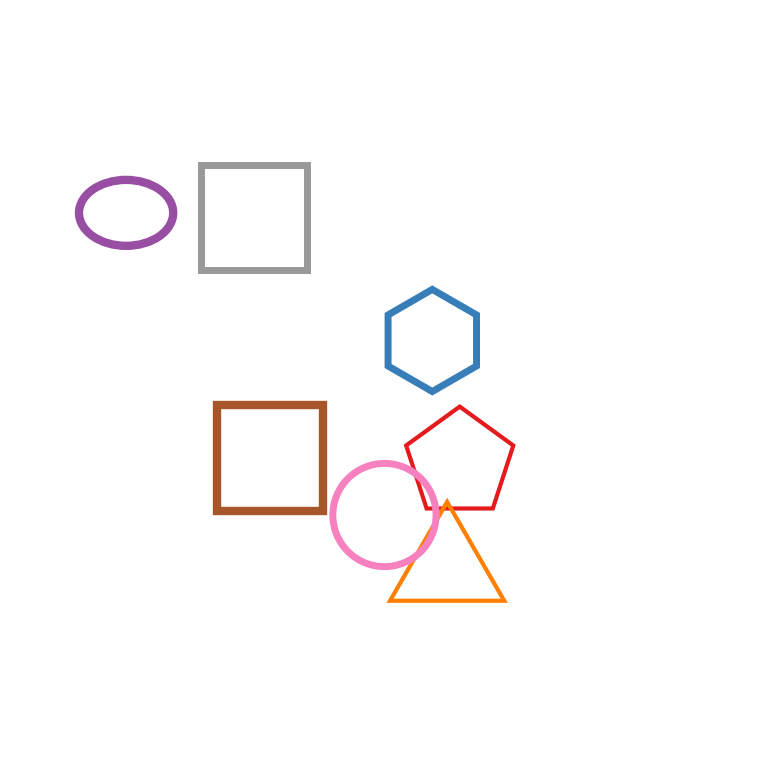[{"shape": "pentagon", "thickness": 1.5, "radius": 0.37, "center": [0.597, 0.399]}, {"shape": "hexagon", "thickness": 2.5, "radius": 0.33, "center": [0.561, 0.558]}, {"shape": "oval", "thickness": 3, "radius": 0.31, "center": [0.164, 0.724]}, {"shape": "triangle", "thickness": 1.5, "radius": 0.43, "center": [0.581, 0.263]}, {"shape": "square", "thickness": 3, "radius": 0.35, "center": [0.351, 0.405]}, {"shape": "circle", "thickness": 2.5, "radius": 0.34, "center": [0.499, 0.331]}, {"shape": "square", "thickness": 2.5, "radius": 0.34, "center": [0.33, 0.717]}]